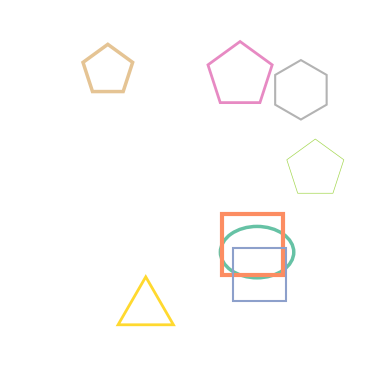[{"shape": "oval", "thickness": 2.5, "radius": 0.48, "center": [0.668, 0.345]}, {"shape": "square", "thickness": 3, "radius": 0.4, "center": [0.656, 0.364]}, {"shape": "square", "thickness": 1.5, "radius": 0.35, "center": [0.674, 0.288]}, {"shape": "pentagon", "thickness": 2, "radius": 0.44, "center": [0.624, 0.804]}, {"shape": "pentagon", "thickness": 0.5, "radius": 0.39, "center": [0.819, 0.561]}, {"shape": "triangle", "thickness": 2, "radius": 0.41, "center": [0.379, 0.198]}, {"shape": "pentagon", "thickness": 2.5, "radius": 0.34, "center": [0.28, 0.817]}, {"shape": "hexagon", "thickness": 1.5, "radius": 0.39, "center": [0.782, 0.767]}]